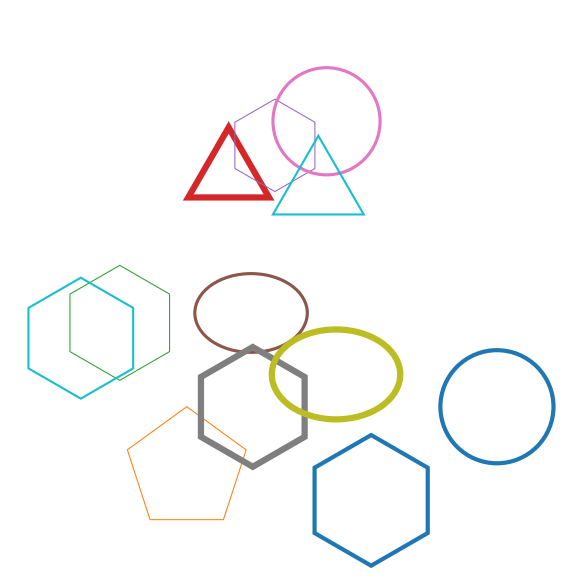[{"shape": "hexagon", "thickness": 2, "radius": 0.57, "center": [0.643, 0.133]}, {"shape": "circle", "thickness": 2, "radius": 0.49, "center": [0.86, 0.295]}, {"shape": "pentagon", "thickness": 0.5, "radius": 0.54, "center": [0.323, 0.187]}, {"shape": "hexagon", "thickness": 0.5, "radius": 0.5, "center": [0.207, 0.44]}, {"shape": "triangle", "thickness": 3, "radius": 0.4, "center": [0.396, 0.698]}, {"shape": "hexagon", "thickness": 0.5, "radius": 0.4, "center": [0.476, 0.747]}, {"shape": "oval", "thickness": 1.5, "radius": 0.49, "center": [0.435, 0.457]}, {"shape": "circle", "thickness": 1.5, "radius": 0.46, "center": [0.565, 0.789]}, {"shape": "hexagon", "thickness": 3, "radius": 0.52, "center": [0.438, 0.295]}, {"shape": "oval", "thickness": 3, "radius": 0.56, "center": [0.582, 0.351]}, {"shape": "triangle", "thickness": 1, "radius": 0.45, "center": [0.551, 0.673]}, {"shape": "hexagon", "thickness": 1, "radius": 0.52, "center": [0.14, 0.414]}]